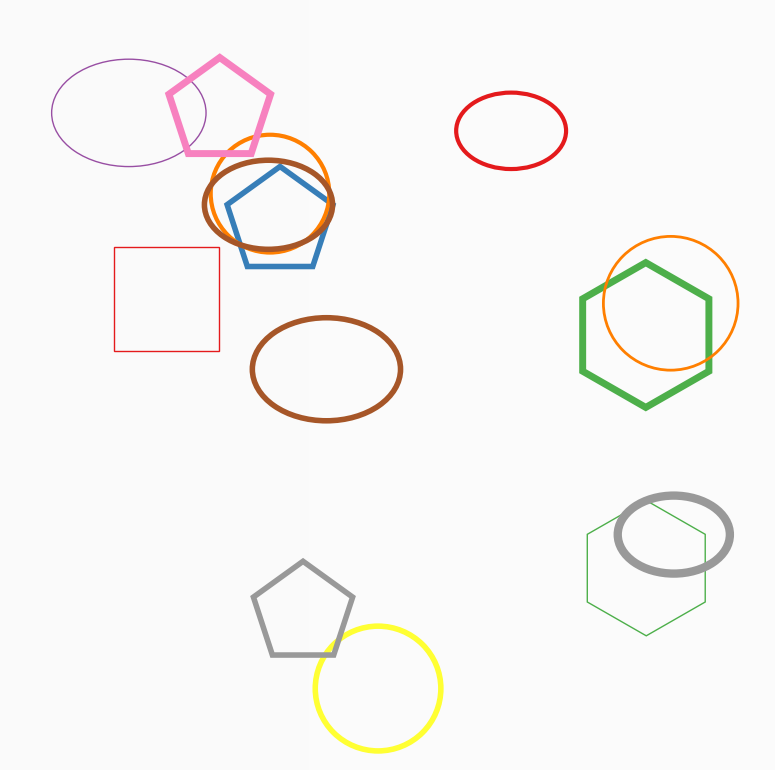[{"shape": "square", "thickness": 0.5, "radius": 0.34, "center": [0.215, 0.611]}, {"shape": "oval", "thickness": 1.5, "radius": 0.35, "center": [0.66, 0.83]}, {"shape": "pentagon", "thickness": 2, "radius": 0.36, "center": [0.361, 0.712]}, {"shape": "hexagon", "thickness": 0.5, "radius": 0.44, "center": [0.834, 0.262]}, {"shape": "hexagon", "thickness": 2.5, "radius": 0.47, "center": [0.833, 0.565]}, {"shape": "oval", "thickness": 0.5, "radius": 0.5, "center": [0.166, 0.853]}, {"shape": "circle", "thickness": 1, "radius": 0.43, "center": [0.865, 0.606]}, {"shape": "circle", "thickness": 1.5, "radius": 0.38, "center": [0.348, 0.749]}, {"shape": "circle", "thickness": 2, "radius": 0.41, "center": [0.488, 0.106]}, {"shape": "oval", "thickness": 2, "radius": 0.41, "center": [0.346, 0.734]}, {"shape": "oval", "thickness": 2, "radius": 0.48, "center": [0.421, 0.52]}, {"shape": "pentagon", "thickness": 2.5, "radius": 0.34, "center": [0.284, 0.856]}, {"shape": "pentagon", "thickness": 2, "radius": 0.34, "center": [0.391, 0.204]}, {"shape": "oval", "thickness": 3, "radius": 0.36, "center": [0.869, 0.306]}]